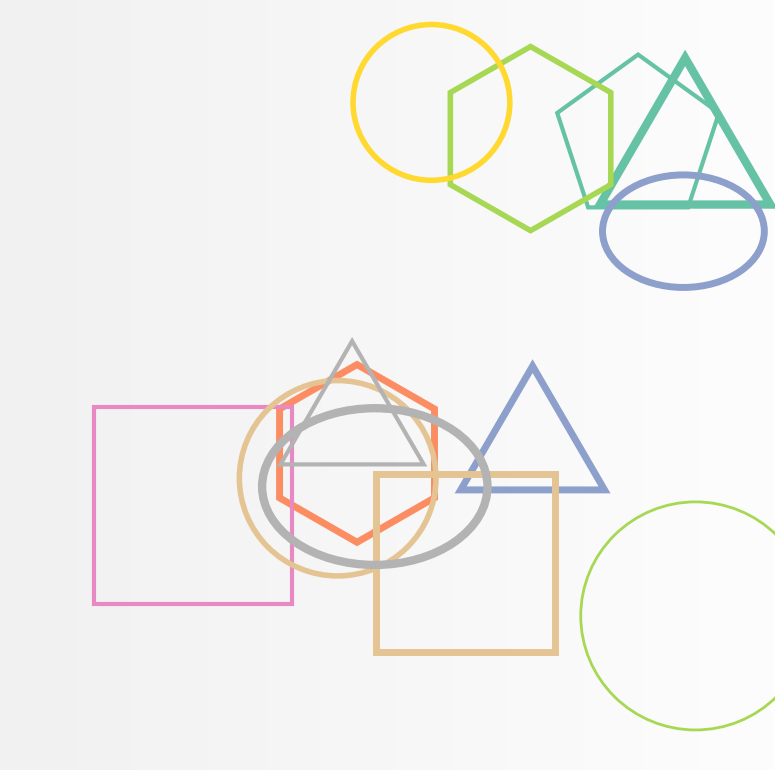[{"shape": "pentagon", "thickness": 1.5, "radius": 0.55, "center": [0.823, 0.819]}, {"shape": "triangle", "thickness": 3, "radius": 0.63, "center": [0.884, 0.798]}, {"shape": "hexagon", "thickness": 2.5, "radius": 0.58, "center": [0.461, 0.411]}, {"shape": "oval", "thickness": 2.5, "radius": 0.52, "center": [0.882, 0.7]}, {"shape": "triangle", "thickness": 2.5, "radius": 0.54, "center": [0.687, 0.417]}, {"shape": "square", "thickness": 1.5, "radius": 0.64, "center": [0.249, 0.343]}, {"shape": "hexagon", "thickness": 2, "radius": 0.6, "center": [0.685, 0.82]}, {"shape": "circle", "thickness": 1, "radius": 0.74, "center": [0.897, 0.2]}, {"shape": "circle", "thickness": 2, "radius": 0.51, "center": [0.557, 0.867]}, {"shape": "circle", "thickness": 2, "radius": 0.63, "center": [0.436, 0.379]}, {"shape": "square", "thickness": 2.5, "radius": 0.58, "center": [0.601, 0.269]}, {"shape": "oval", "thickness": 3, "radius": 0.73, "center": [0.484, 0.368]}, {"shape": "triangle", "thickness": 1.5, "radius": 0.53, "center": [0.454, 0.45]}]